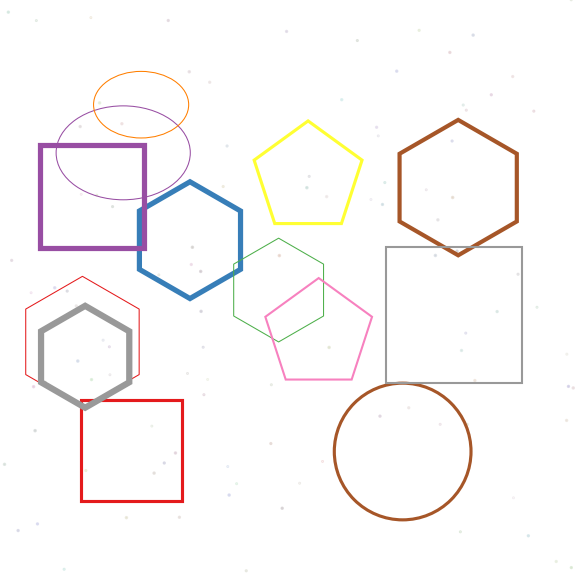[{"shape": "square", "thickness": 1.5, "radius": 0.44, "center": [0.228, 0.219]}, {"shape": "hexagon", "thickness": 0.5, "radius": 0.57, "center": [0.143, 0.407]}, {"shape": "hexagon", "thickness": 2.5, "radius": 0.51, "center": [0.329, 0.583]}, {"shape": "hexagon", "thickness": 0.5, "radius": 0.45, "center": [0.482, 0.497]}, {"shape": "square", "thickness": 2.5, "radius": 0.45, "center": [0.159, 0.659]}, {"shape": "oval", "thickness": 0.5, "radius": 0.58, "center": [0.213, 0.734]}, {"shape": "oval", "thickness": 0.5, "radius": 0.41, "center": [0.244, 0.818]}, {"shape": "pentagon", "thickness": 1.5, "radius": 0.49, "center": [0.533, 0.691]}, {"shape": "circle", "thickness": 1.5, "radius": 0.59, "center": [0.697, 0.217]}, {"shape": "hexagon", "thickness": 2, "radius": 0.59, "center": [0.793, 0.674]}, {"shape": "pentagon", "thickness": 1, "radius": 0.49, "center": [0.552, 0.421]}, {"shape": "square", "thickness": 1, "radius": 0.59, "center": [0.786, 0.453]}, {"shape": "hexagon", "thickness": 3, "radius": 0.44, "center": [0.147, 0.381]}]